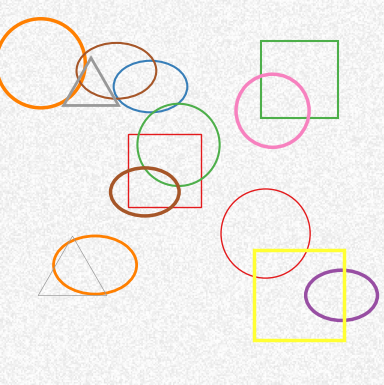[{"shape": "circle", "thickness": 1, "radius": 0.58, "center": [0.69, 0.393]}, {"shape": "square", "thickness": 1, "radius": 0.48, "center": [0.427, 0.557]}, {"shape": "oval", "thickness": 1.5, "radius": 0.48, "center": [0.391, 0.775]}, {"shape": "circle", "thickness": 1.5, "radius": 0.53, "center": [0.464, 0.624]}, {"shape": "square", "thickness": 1.5, "radius": 0.5, "center": [0.777, 0.794]}, {"shape": "oval", "thickness": 2.5, "radius": 0.47, "center": [0.887, 0.233]}, {"shape": "oval", "thickness": 2, "radius": 0.54, "center": [0.247, 0.312]}, {"shape": "circle", "thickness": 2.5, "radius": 0.58, "center": [0.106, 0.836]}, {"shape": "square", "thickness": 2.5, "radius": 0.59, "center": [0.776, 0.233]}, {"shape": "oval", "thickness": 1.5, "radius": 0.52, "center": [0.302, 0.816]}, {"shape": "oval", "thickness": 2.5, "radius": 0.45, "center": [0.376, 0.502]}, {"shape": "circle", "thickness": 2.5, "radius": 0.47, "center": [0.708, 0.712]}, {"shape": "triangle", "thickness": 0.5, "radius": 0.52, "center": [0.188, 0.284]}, {"shape": "triangle", "thickness": 2, "radius": 0.41, "center": [0.236, 0.767]}]